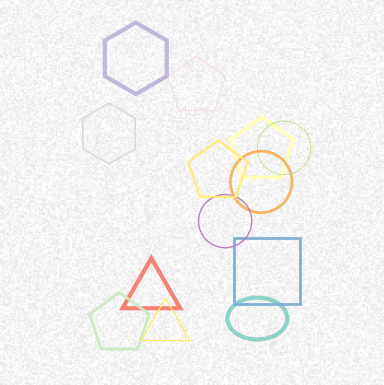[{"shape": "oval", "thickness": 3, "radius": 0.39, "center": [0.669, 0.173]}, {"shape": "pentagon", "thickness": 2.5, "radius": 0.43, "center": [0.679, 0.61]}, {"shape": "hexagon", "thickness": 3, "radius": 0.46, "center": [0.353, 0.849]}, {"shape": "triangle", "thickness": 3, "radius": 0.43, "center": [0.393, 0.243]}, {"shape": "square", "thickness": 2, "radius": 0.43, "center": [0.694, 0.297]}, {"shape": "circle", "thickness": 2, "radius": 0.4, "center": [0.678, 0.527]}, {"shape": "circle", "thickness": 0.5, "radius": 0.35, "center": [0.738, 0.616]}, {"shape": "pentagon", "thickness": 0.5, "radius": 0.39, "center": [0.511, 0.776]}, {"shape": "hexagon", "thickness": 1, "radius": 0.39, "center": [0.283, 0.653]}, {"shape": "circle", "thickness": 1, "radius": 0.35, "center": [0.585, 0.426]}, {"shape": "pentagon", "thickness": 2, "radius": 0.41, "center": [0.31, 0.159]}, {"shape": "pentagon", "thickness": 1.5, "radius": 0.4, "center": [0.566, 0.554]}, {"shape": "triangle", "thickness": 1, "radius": 0.37, "center": [0.43, 0.152]}]